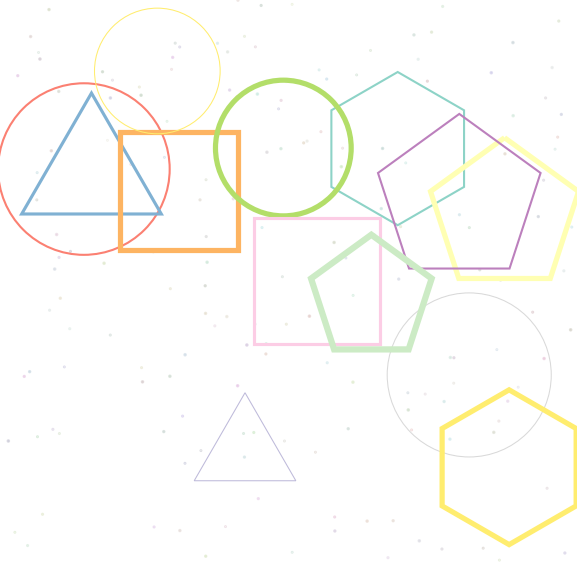[{"shape": "hexagon", "thickness": 1, "radius": 0.66, "center": [0.689, 0.742]}, {"shape": "pentagon", "thickness": 2.5, "radius": 0.67, "center": [0.874, 0.626]}, {"shape": "triangle", "thickness": 0.5, "radius": 0.51, "center": [0.424, 0.217]}, {"shape": "circle", "thickness": 1, "radius": 0.74, "center": [0.145, 0.706]}, {"shape": "triangle", "thickness": 1.5, "radius": 0.7, "center": [0.158, 0.698]}, {"shape": "square", "thickness": 2.5, "radius": 0.51, "center": [0.31, 0.668]}, {"shape": "circle", "thickness": 2.5, "radius": 0.59, "center": [0.491, 0.743]}, {"shape": "square", "thickness": 1.5, "radius": 0.54, "center": [0.548, 0.512]}, {"shape": "circle", "thickness": 0.5, "radius": 0.71, "center": [0.813, 0.35]}, {"shape": "pentagon", "thickness": 1, "radius": 0.74, "center": [0.795, 0.654]}, {"shape": "pentagon", "thickness": 3, "radius": 0.55, "center": [0.643, 0.483]}, {"shape": "circle", "thickness": 0.5, "radius": 0.54, "center": [0.272, 0.876]}, {"shape": "hexagon", "thickness": 2.5, "radius": 0.67, "center": [0.882, 0.19]}]